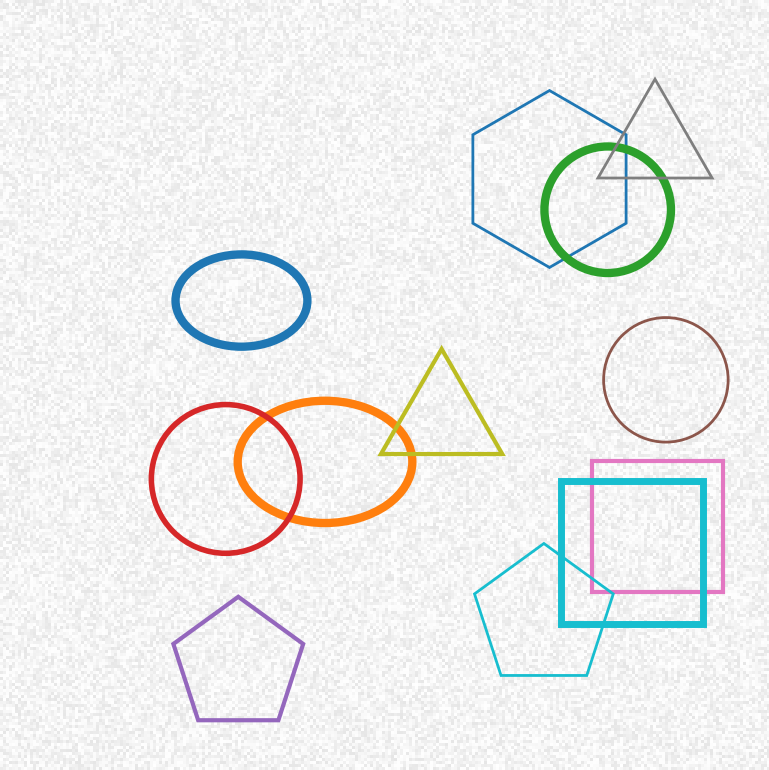[{"shape": "hexagon", "thickness": 1, "radius": 0.57, "center": [0.714, 0.768]}, {"shape": "oval", "thickness": 3, "radius": 0.43, "center": [0.314, 0.61]}, {"shape": "oval", "thickness": 3, "radius": 0.57, "center": [0.422, 0.4]}, {"shape": "circle", "thickness": 3, "radius": 0.41, "center": [0.789, 0.728]}, {"shape": "circle", "thickness": 2, "radius": 0.48, "center": [0.293, 0.378]}, {"shape": "pentagon", "thickness": 1.5, "radius": 0.44, "center": [0.309, 0.136]}, {"shape": "circle", "thickness": 1, "radius": 0.4, "center": [0.865, 0.507]}, {"shape": "square", "thickness": 1.5, "radius": 0.43, "center": [0.854, 0.316]}, {"shape": "triangle", "thickness": 1, "radius": 0.43, "center": [0.851, 0.812]}, {"shape": "triangle", "thickness": 1.5, "radius": 0.45, "center": [0.574, 0.456]}, {"shape": "pentagon", "thickness": 1, "radius": 0.47, "center": [0.706, 0.199]}, {"shape": "square", "thickness": 2.5, "radius": 0.46, "center": [0.821, 0.283]}]